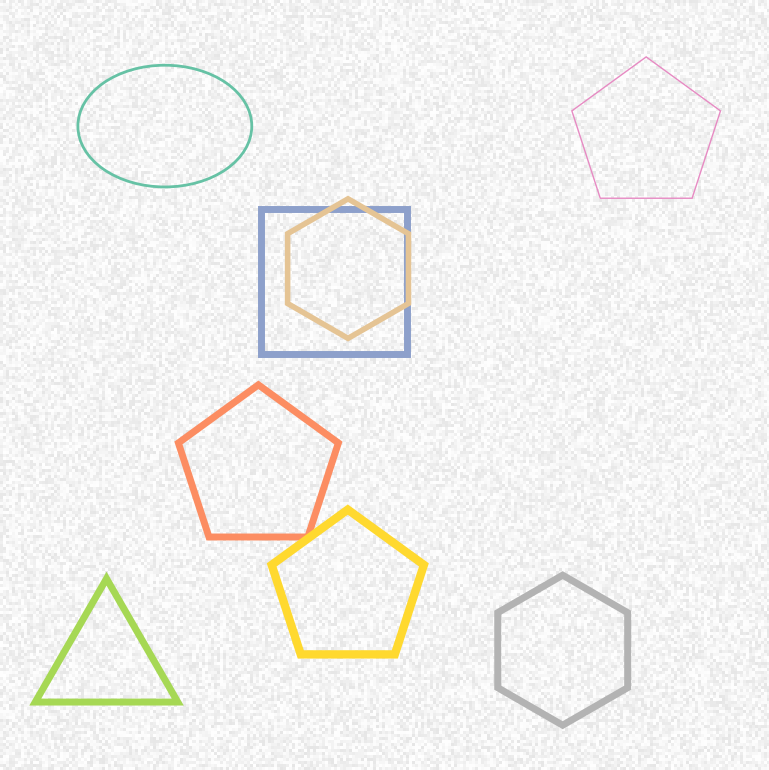[{"shape": "oval", "thickness": 1, "radius": 0.56, "center": [0.214, 0.836]}, {"shape": "pentagon", "thickness": 2.5, "radius": 0.55, "center": [0.336, 0.391]}, {"shape": "square", "thickness": 2.5, "radius": 0.47, "center": [0.434, 0.634]}, {"shape": "pentagon", "thickness": 0.5, "radius": 0.51, "center": [0.839, 0.825]}, {"shape": "triangle", "thickness": 2.5, "radius": 0.53, "center": [0.138, 0.142]}, {"shape": "pentagon", "thickness": 3, "radius": 0.52, "center": [0.452, 0.234]}, {"shape": "hexagon", "thickness": 2, "radius": 0.45, "center": [0.452, 0.651]}, {"shape": "hexagon", "thickness": 2.5, "radius": 0.49, "center": [0.731, 0.156]}]